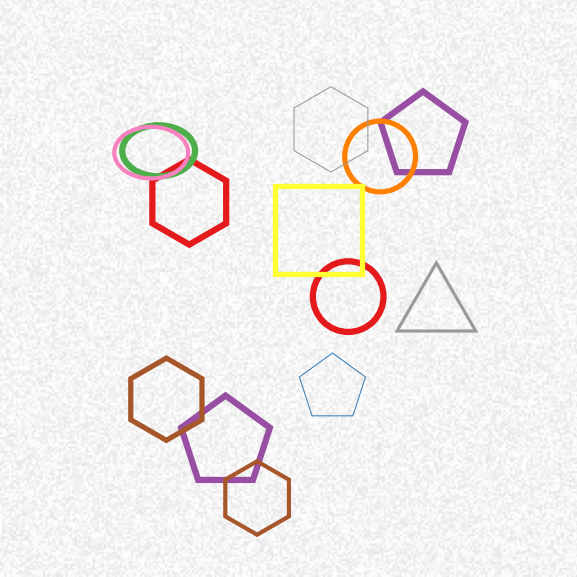[{"shape": "circle", "thickness": 3, "radius": 0.31, "center": [0.603, 0.486]}, {"shape": "hexagon", "thickness": 3, "radius": 0.37, "center": [0.328, 0.649]}, {"shape": "pentagon", "thickness": 0.5, "radius": 0.3, "center": [0.576, 0.328]}, {"shape": "oval", "thickness": 3, "radius": 0.32, "center": [0.275, 0.738]}, {"shape": "pentagon", "thickness": 3, "radius": 0.39, "center": [0.732, 0.764]}, {"shape": "pentagon", "thickness": 3, "radius": 0.4, "center": [0.391, 0.233]}, {"shape": "circle", "thickness": 2.5, "radius": 0.31, "center": [0.658, 0.728]}, {"shape": "square", "thickness": 2.5, "radius": 0.38, "center": [0.551, 0.601]}, {"shape": "hexagon", "thickness": 2, "radius": 0.32, "center": [0.445, 0.137]}, {"shape": "hexagon", "thickness": 2.5, "radius": 0.36, "center": [0.288, 0.308]}, {"shape": "oval", "thickness": 2, "radius": 0.32, "center": [0.262, 0.735]}, {"shape": "hexagon", "thickness": 0.5, "radius": 0.37, "center": [0.573, 0.775]}, {"shape": "triangle", "thickness": 1.5, "radius": 0.39, "center": [0.756, 0.465]}]